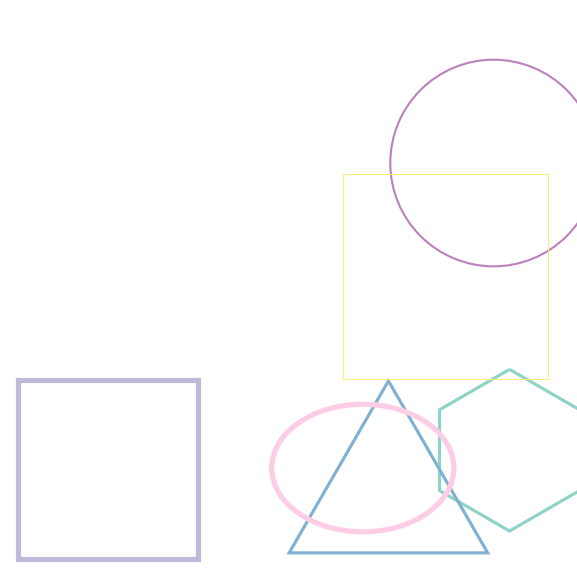[{"shape": "hexagon", "thickness": 1.5, "radius": 0.7, "center": [0.882, 0.22]}, {"shape": "square", "thickness": 2.5, "radius": 0.78, "center": [0.187, 0.186]}, {"shape": "triangle", "thickness": 1.5, "radius": 0.99, "center": [0.673, 0.141]}, {"shape": "oval", "thickness": 2.5, "radius": 0.79, "center": [0.628, 0.189]}, {"shape": "circle", "thickness": 1, "radius": 0.89, "center": [0.855, 0.717]}, {"shape": "square", "thickness": 0.5, "radius": 0.89, "center": [0.771, 0.52]}]